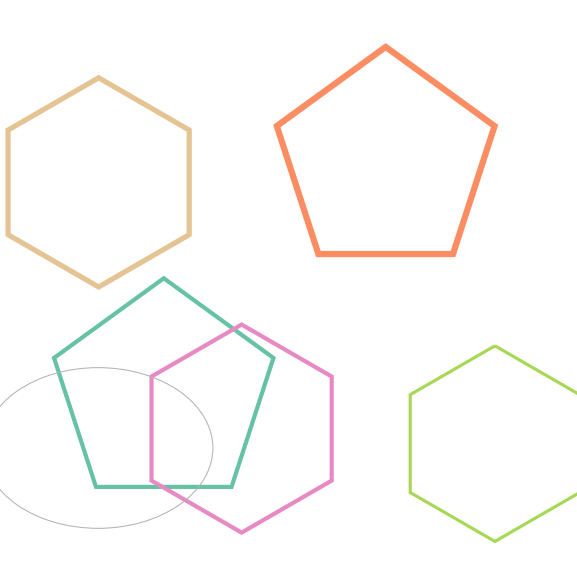[{"shape": "pentagon", "thickness": 2, "radius": 1.0, "center": [0.284, 0.318]}, {"shape": "pentagon", "thickness": 3, "radius": 0.99, "center": [0.668, 0.72]}, {"shape": "hexagon", "thickness": 2, "radius": 0.9, "center": [0.418, 0.257]}, {"shape": "hexagon", "thickness": 1.5, "radius": 0.85, "center": [0.857, 0.231]}, {"shape": "hexagon", "thickness": 2.5, "radius": 0.91, "center": [0.171, 0.683]}, {"shape": "oval", "thickness": 0.5, "radius": 0.99, "center": [0.17, 0.223]}]